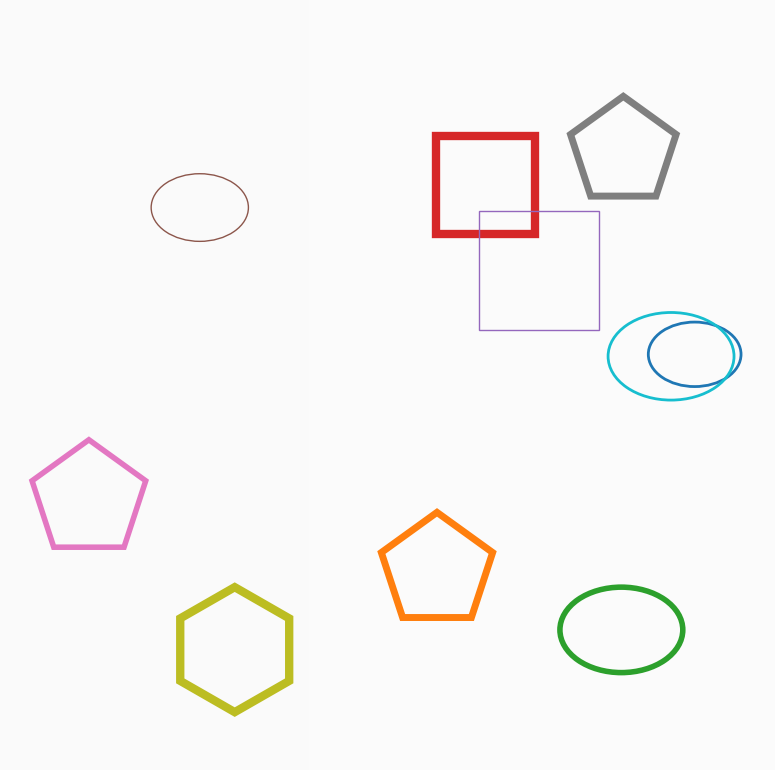[{"shape": "oval", "thickness": 1, "radius": 0.3, "center": [0.896, 0.54]}, {"shape": "pentagon", "thickness": 2.5, "radius": 0.38, "center": [0.564, 0.259]}, {"shape": "oval", "thickness": 2, "radius": 0.4, "center": [0.802, 0.182]}, {"shape": "square", "thickness": 3, "radius": 0.32, "center": [0.626, 0.76]}, {"shape": "square", "thickness": 0.5, "radius": 0.39, "center": [0.695, 0.649]}, {"shape": "oval", "thickness": 0.5, "radius": 0.31, "center": [0.258, 0.73]}, {"shape": "pentagon", "thickness": 2, "radius": 0.39, "center": [0.115, 0.352]}, {"shape": "pentagon", "thickness": 2.5, "radius": 0.36, "center": [0.804, 0.803]}, {"shape": "hexagon", "thickness": 3, "radius": 0.41, "center": [0.303, 0.156]}, {"shape": "oval", "thickness": 1, "radius": 0.41, "center": [0.866, 0.537]}]